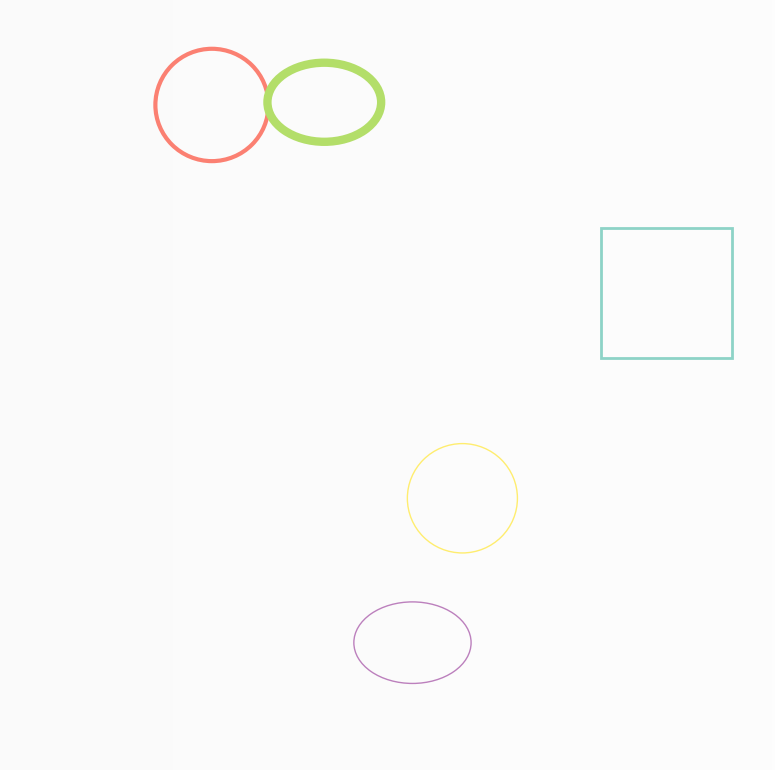[{"shape": "square", "thickness": 1, "radius": 0.42, "center": [0.86, 0.619]}, {"shape": "circle", "thickness": 1.5, "radius": 0.36, "center": [0.273, 0.864]}, {"shape": "oval", "thickness": 3, "radius": 0.37, "center": [0.418, 0.867]}, {"shape": "oval", "thickness": 0.5, "radius": 0.38, "center": [0.532, 0.165]}, {"shape": "circle", "thickness": 0.5, "radius": 0.36, "center": [0.597, 0.353]}]